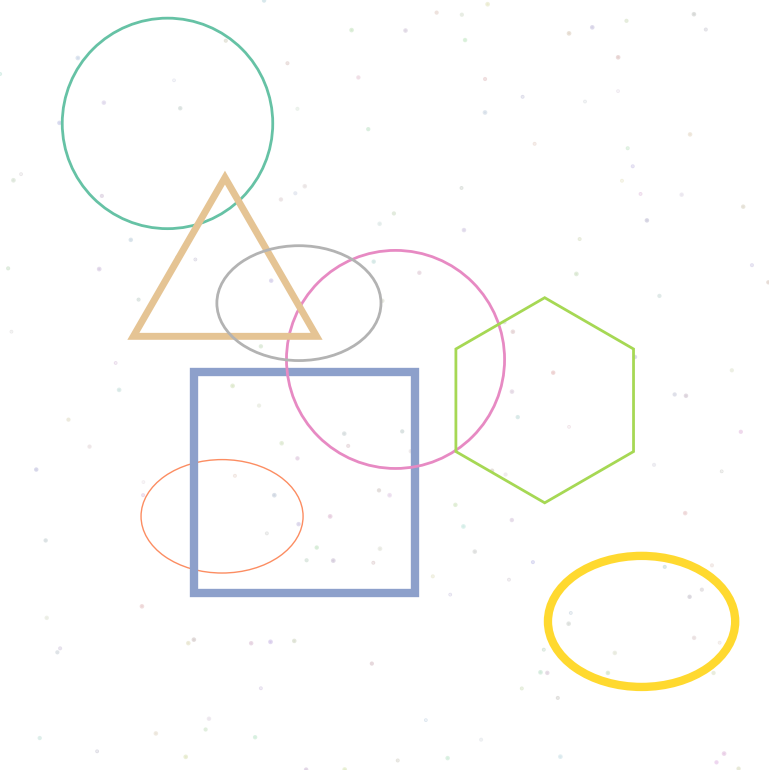[{"shape": "circle", "thickness": 1, "radius": 0.68, "center": [0.218, 0.84]}, {"shape": "oval", "thickness": 0.5, "radius": 0.53, "center": [0.288, 0.329]}, {"shape": "square", "thickness": 3, "radius": 0.72, "center": [0.395, 0.373]}, {"shape": "circle", "thickness": 1, "radius": 0.71, "center": [0.514, 0.533]}, {"shape": "hexagon", "thickness": 1, "radius": 0.67, "center": [0.707, 0.48]}, {"shape": "oval", "thickness": 3, "radius": 0.61, "center": [0.833, 0.193]}, {"shape": "triangle", "thickness": 2.5, "radius": 0.69, "center": [0.292, 0.632]}, {"shape": "oval", "thickness": 1, "radius": 0.53, "center": [0.388, 0.606]}]